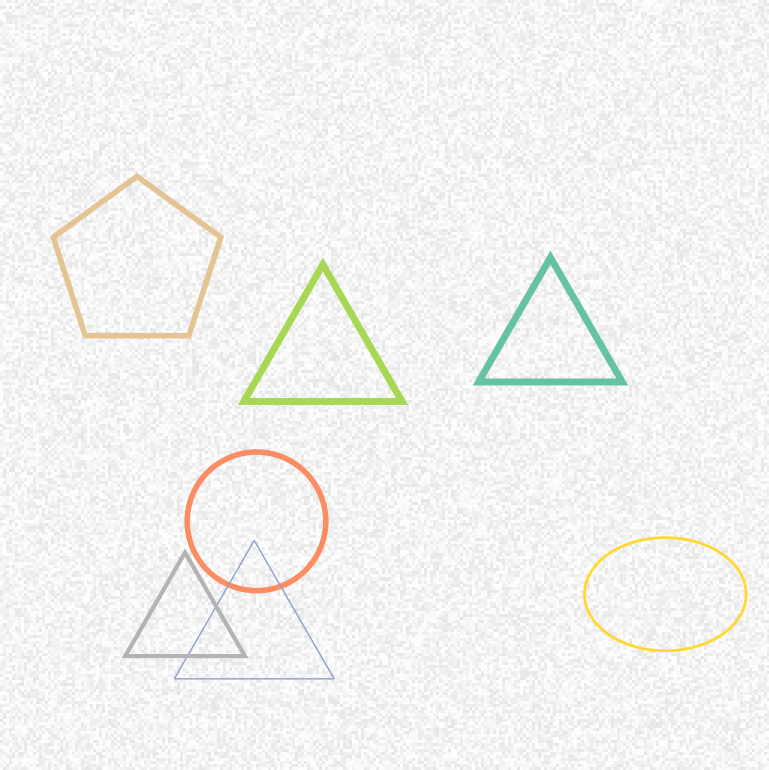[{"shape": "triangle", "thickness": 2.5, "radius": 0.54, "center": [0.715, 0.558]}, {"shape": "circle", "thickness": 2, "radius": 0.45, "center": [0.333, 0.323]}, {"shape": "triangle", "thickness": 0.5, "radius": 0.6, "center": [0.33, 0.178]}, {"shape": "triangle", "thickness": 2.5, "radius": 0.59, "center": [0.419, 0.538]}, {"shape": "oval", "thickness": 1, "radius": 0.52, "center": [0.864, 0.228]}, {"shape": "pentagon", "thickness": 2, "radius": 0.57, "center": [0.178, 0.657]}, {"shape": "triangle", "thickness": 1.5, "radius": 0.45, "center": [0.24, 0.193]}]